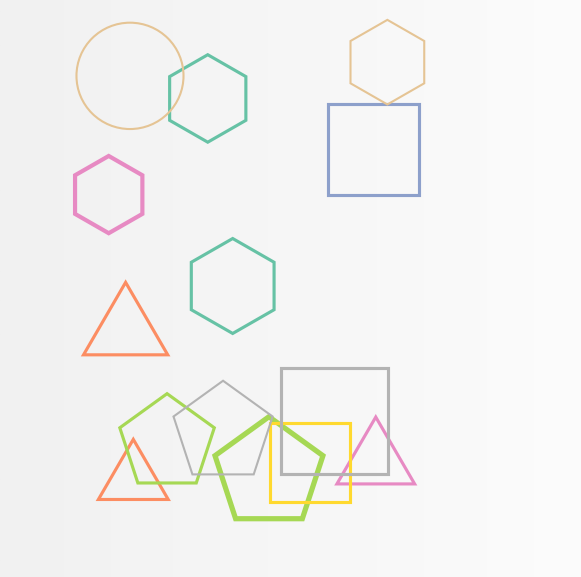[{"shape": "hexagon", "thickness": 1.5, "radius": 0.38, "center": [0.357, 0.829]}, {"shape": "hexagon", "thickness": 1.5, "radius": 0.41, "center": [0.4, 0.504]}, {"shape": "triangle", "thickness": 1.5, "radius": 0.42, "center": [0.216, 0.427]}, {"shape": "triangle", "thickness": 1.5, "radius": 0.35, "center": [0.229, 0.169]}, {"shape": "square", "thickness": 1.5, "radius": 0.39, "center": [0.643, 0.74]}, {"shape": "hexagon", "thickness": 2, "radius": 0.33, "center": [0.187, 0.662]}, {"shape": "triangle", "thickness": 1.5, "radius": 0.39, "center": [0.646, 0.2]}, {"shape": "pentagon", "thickness": 2.5, "radius": 0.49, "center": [0.463, 0.18]}, {"shape": "pentagon", "thickness": 1.5, "radius": 0.43, "center": [0.287, 0.232]}, {"shape": "square", "thickness": 1.5, "radius": 0.34, "center": [0.533, 0.199]}, {"shape": "hexagon", "thickness": 1, "radius": 0.37, "center": [0.666, 0.892]}, {"shape": "circle", "thickness": 1, "radius": 0.46, "center": [0.224, 0.868]}, {"shape": "square", "thickness": 1.5, "radius": 0.46, "center": [0.576, 0.271]}, {"shape": "pentagon", "thickness": 1, "radius": 0.45, "center": [0.384, 0.25]}]